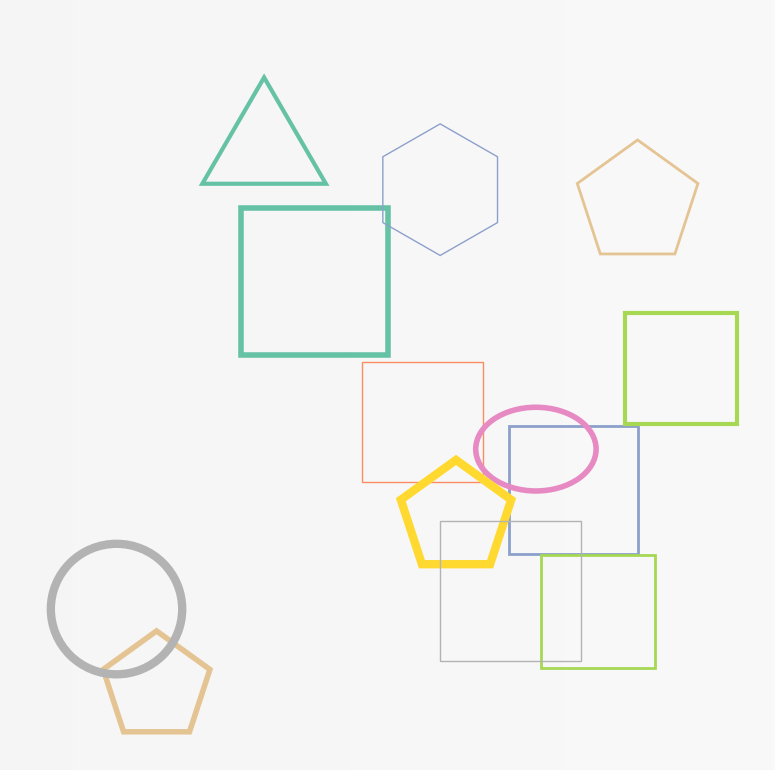[{"shape": "triangle", "thickness": 1.5, "radius": 0.46, "center": [0.341, 0.807]}, {"shape": "square", "thickness": 2, "radius": 0.47, "center": [0.405, 0.634]}, {"shape": "square", "thickness": 0.5, "radius": 0.39, "center": [0.545, 0.452]}, {"shape": "square", "thickness": 1, "radius": 0.42, "center": [0.74, 0.364]}, {"shape": "hexagon", "thickness": 0.5, "radius": 0.43, "center": [0.568, 0.754]}, {"shape": "oval", "thickness": 2, "radius": 0.39, "center": [0.691, 0.417]}, {"shape": "square", "thickness": 1, "radius": 0.37, "center": [0.772, 0.206]}, {"shape": "square", "thickness": 1.5, "radius": 0.36, "center": [0.879, 0.521]}, {"shape": "pentagon", "thickness": 3, "radius": 0.37, "center": [0.588, 0.328]}, {"shape": "pentagon", "thickness": 1, "radius": 0.41, "center": [0.823, 0.736]}, {"shape": "pentagon", "thickness": 2, "radius": 0.36, "center": [0.202, 0.108]}, {"shape": "square", "thickness": 0.5, "radius": 0.45, "center": [0.658, 0.232]}, {"shape": "circle", "thickness": 3, "radius": 0.42, "center": [0.15, 0.209]}]